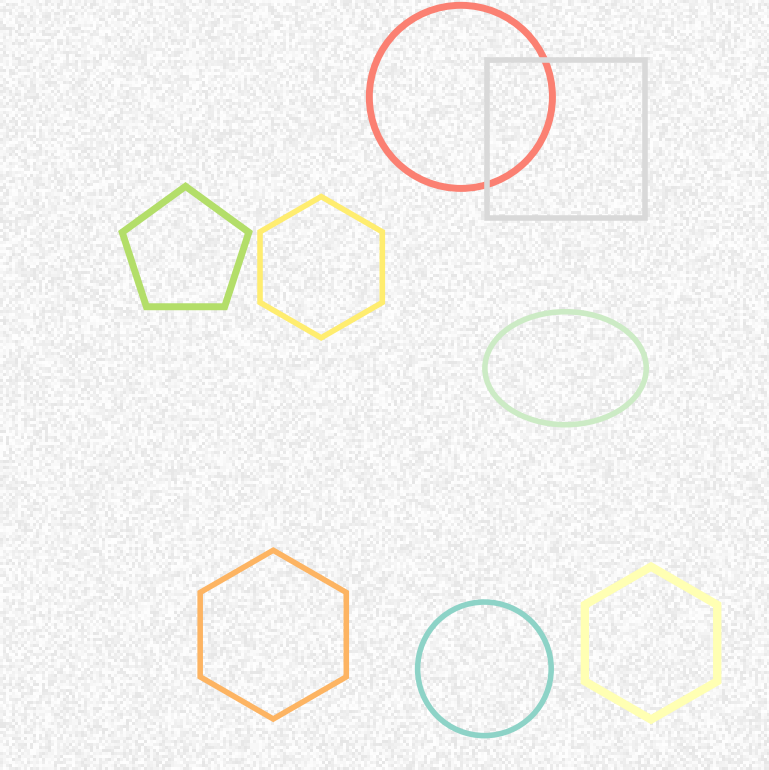[{"shape": "circle", "thickness": 2, "radius": 0.43, "center": [0.629, 0.131]}, {"shape": "hexagon", "thickness": 3, "radius": 0.5, "center": [0.845, 0.165]}, {"shape": "circle", "thickness": 2.5, "radius": 0.59, "center": [0.599, 0.874]}, {"shape": "hexagon", "thickness": 2, "radius": 0.55, "center": [0.355, 0.176]}, {"shape": "pentagon", "thickness": 2.5, "radius": 0.43, "center": [0.241, 0.672]}, {"shape": "square", "thickness": 2, "radius": 0.51, "center": [0.735, 0.82]}, {"shape": "oval", "thickness": 2, "radius": 0.52, "center": [0.735, 0.522]}, {"shape": "hexagon", "thickness": 2, "radius": 0.46, "center": [0.417, 0.653]}]